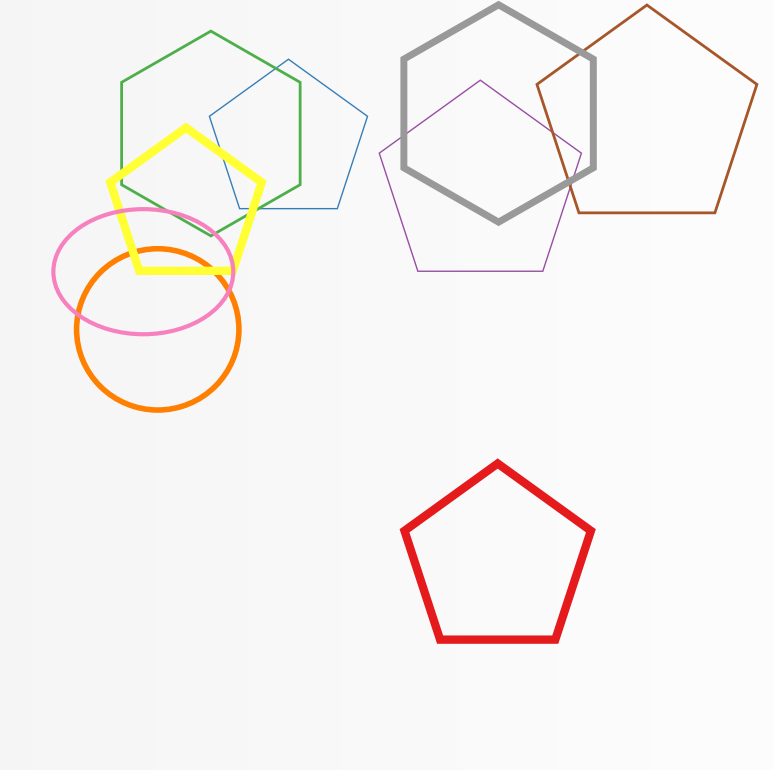[{"shape": "pentagon", "thickness": 3, "radius": 0.63, "center": [0.642, 0.272]}, {"shape": "pentagon", "thickness": 0.5, "radius": 0.54, "center": [0.372, 0.816]}, {"shape": "hexagon", "thickness": 1, "radius": 0.66, "center": [0.272, 0.827]}, {"shape": "pentagon", "thickness": 0.5, "radius": 0.69, "center": [0.62, 0.759]}, {"shape": "circle", "thickness": 2, "radius": 0.52, "center": [0.204, 0.572]}, {"shape": "pentagon", "thickness": 3, "radius": 0.51, "center": [0.24, 0.731]}, {"shape": "pentagon", "thickness": 1, "radius": 0.75, "center": [0.835, 0.844]}, {"shape": "oval", "thickness": 1.5, "radius": 0.58, "center": [0.185, 0.647]}, {"shape": "hexagon", "thickness": 2.5, "radius": 0.71, "center": [0.643, 0.853]}]